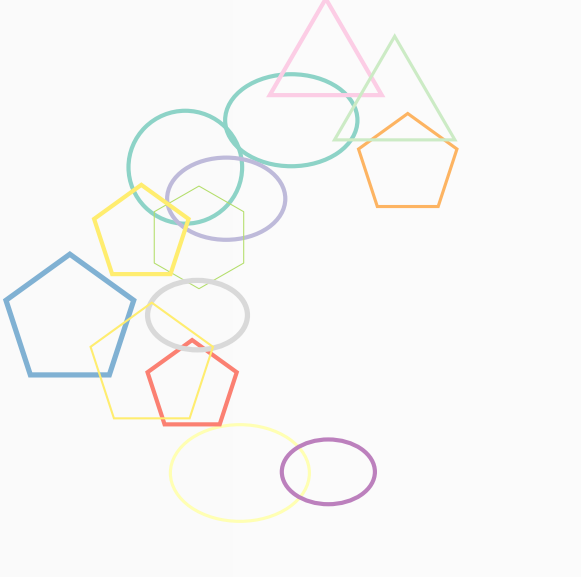[{"shape": "oval", "thickness": 2, "radius": 0.57, "center": [0.501, 0.791]}, {"shape": "circle", "thickness": 2, "radius": 0.49, "center": [0.319, 0.71]}, {"shape": "oval", "thickness": 1.5, "radius": 0.6, "center": [0.413, 0.18]}, {"shape": "oval", "thickness": 2, "radius": 0.51, "center": [0.389, 0.655]}, {"shape": "pentagon", "thickness": 2, "radius": 0.4, "center": [0.331, 0.33]}, {"shape": "pentagon", "thickness": 2.5, "radius": 0.58, "center": [0.12, 0.443]}, {"shape": "pentagon", "thickness": 1.5, "radius": 0.45, "center": [0.701, 0.714]}, {"shape": "hexagon", "thickness": 0.5, "radius": 0.44, "center": [0.342, 0.588]}, {"shape": "triangle", "thickness": 2, "radius": 0.56, "center": [0.56, 0.89]}, {"shape": "oval", "thickness": 2.5, "radius": 0.43, "center": [0.34, 0.453]}, {"shape": "oval", "thickness": 2, "radius": 0.4, "center": [0.565, 0.182]}, {"shape": "triangle", "thickness": 1.5, "radius": 0.6, "center": [0.679, 0.817]}, {"shape": "pentagon", "thickness": 2, "radius": 0.43, "center": [0.243, 0.594]}, {"shape": "pentagon", "thickness": 1, "radius": 0.55, "center": [0.261, 0.364]}]